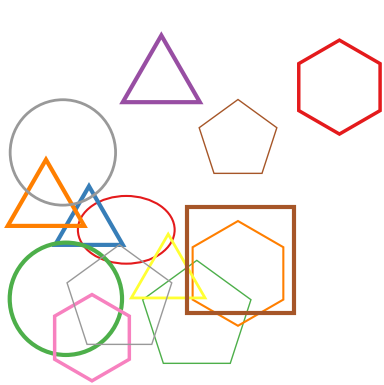[{"shape": "oval", "thickness": 1.5, "radius": 0.63, "center": [0.328, 0.403]}, {"shape": "hexagon", "thickness": 2.5, "radius": 0.61, "center": [0.882, 0.774]}, {"shape": "triangle", "thickness": 3, "radius": 0.51, "center": [0.231, 0.415]}, {"shape": "pentagon", "thickness": 1, "radius": 0.74, "center": [0.511, 0.176]}, {"shape": "circle", "thickness": 3, "radius": 0.73, "center": [0.171, 0.224]}, {"shape": "triangle", "thickness": 3, "radius": 0.58, "center": [0.419, 0.792]}, {"shape": "hexagon", "thickness": 1.5, "radius": 0.68, "center": [0.618, 0.29]}, {"shape": "triangle", "thickness": 3, "radius": 0.57, "center": [0.119, 0.471]}, {"shape": "triangle", "thickness": 2, "radius": 0.55, "center": [0.437, 0.281]}, {"shape": "square", "thickness": 3, "radius": 0.69, "center": [0.625, 0.325]}, {"shape": "pentagon", "thickness": 1, "radius": 0.53, "center": [0.618, 0.635]}, {"shape": "hexagon", "thickness": 2.5, "radius": 0.56, "center": [0.239, 0.123]}, {"shape": "circle", "thickness": 2, "radius": 0.68, "center": [0.163, 0.604]}, {"shape": "pentagon", "thickness": 1, "radius": 0.71, "center": [0.31, 0.221]}]